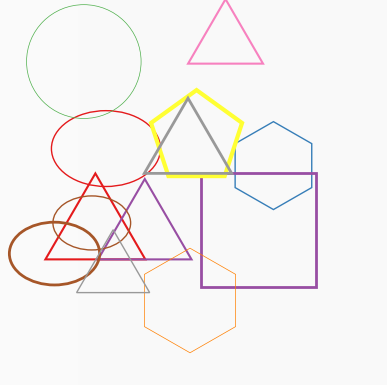[{"shape": "triangle", "thickness": 1.5, "radius": 0.74, "center": [0.246, 0.401]}, {"shape": "oval", "thickness": 1, "radius": 0.7, "center": [0.273, 0.614]}, {"shape": "hexagon", "thickness": 1, "radius": 0.57, "center": [0.706, 0.57]}, {"shape": "circle", "thickness": 0.5, "radius": 0.74, "center": [0.216, 0.84]}, {"shape": "triangle", "thickness": 1.5, "radius": 0.7, "center": [0.374, 0.396]}, {"shape": "square", "thickness": 2, "radius": 0.74, "center": [0.666, 0.402]}, {"shape": "hexagon", "thickness": 0.5, "radius": 0.68, "center": [0.49, 0.22]}, {"shape": "pentagon", "thickness": 3, "radius": 0.62, "center": [0.507, 0.642]}, {"shape": "oval", "thickness": 1, "radius": 0.5, "center": [0.237, 0.421]}, {"shape": "oval", "thickness": 2, "radius": 0.58, "center": [0.141, 0.341]}, {"shape": "triangle", "thickness": 1.5, "radius": 0.56, "center": [0.582, 0.891]}, {"shape": "triangle", "thickness": 2, "radius": 0.65, "center": [0.485, 0.615]}, {"shape": "triangle", "thickness": 1, "radius": 0.54, "center": [0.292, 0.294]}]